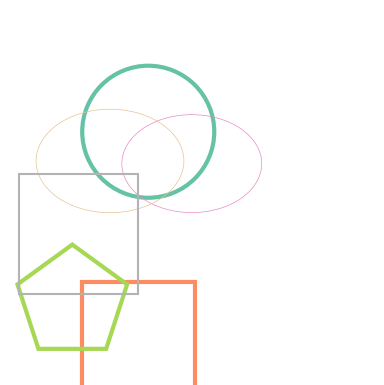[{"shape": "circle", "thickness": 3, "radius": 0.86, "center": [0.385, 0.658]}, {"shape": "square", "thickness": 3, "radius": 0.73, "center": [0.36, 0.12]}, {"shape": "oval", "thickness": 0.5, "radius": 0.91, "center": [0.498, 0.575]}, {"shape": "pentagon", "thickness": 3, "radius": 0.75, "center": [0.188, 0.215]}, {"shape": "oval", "thickness": 0.5, "radius": 0.96, "center": [0.286, 0.582]}, {"shape": "square", "thickness": 1.5, "radius": 0.77, "center": [0.203, 0.393]}]